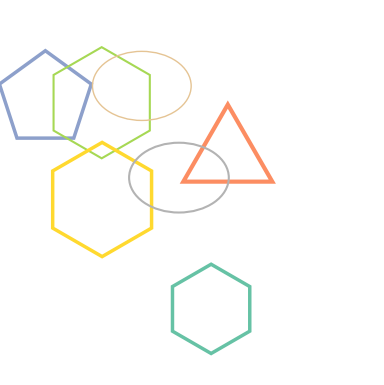[{"shape": "hexagon", "thickness": 2.5, "radius": 0.58, "center": [0.548, 0.198]}, {"shape": "triangle", "thickness": 3, "radius": 0.67, "center": [0.592, 0.595]}, {"shape": "pentagon", "thickness": 2.5, "radius": 0.63, "center": [0.118, 0.743]}, {"shape": "hexagon", "thickness": 1.5, "radius": 0.72, "center": [0.264, 0.733]}, {"shape": "hexagon", "thickness": 2.5, "radius": 0.74, "center": [0.265, 0.482]}, {"shape": "oval", "thickness": 1, "radius": 0.64, "center": [0.368, 0.777]}, {"shape": "oval", "thickness": 1.5, "radius": 0.65, "center": [0.465, 0.539]}]